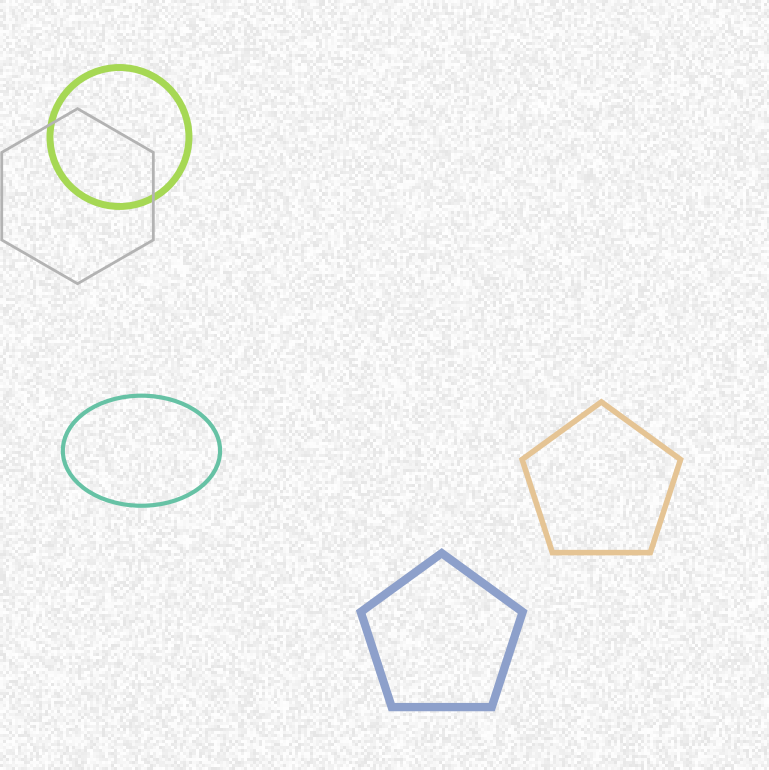[{"shape": "oval", "thickness": 1.5, "radius": 0.51, "center": [0.184, 0.415]}, {"shape": "pentagon", "thickness": 3, "radius": 0.55, "center": [0.574, 0.171]}, {"shape": "circle", "thickness": 2.5, "radius": 0.45, "center": [0.155, 0.822]}, {"shape": "pentagon", "thickness": 2, "radius": 0.54, "center": [0.781, 0.37]}, {"shape": "hexagon", "thickness": 1, "radius": 0.57, "center": [0.101, 0.745]}]